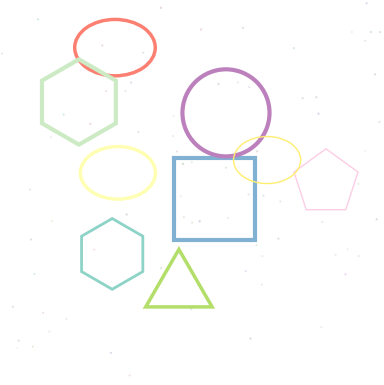[{"shape": "hexagon", "thickness": 2, "radius": 0.46, "center": [0.291, 0.341]}, {"shape": "oval", "thickness": 2.5, "radius": 0.49, "center": [0.306, 0.551]}, {"shape": "oval", "thickness": 2.5, "radius": 0.52, "center": [0.299, 0.876]}, {"shape": "square", "thickness": 3, "radius": 0.53, "center": [0.558, 0.483]}, {"shape": "triangle", "thickness": 2.5, "radius": 0.5, "center": [0.465, 0.253]}, {"shape": "pentagon", "thickness": 1, "radius": 0.44, "center": [0.847, 0.526]}, {"shape": "circle", "thickness": 3, "radius": 0.57, "center": [0.587, 0.707]}, {"shape": "hexagon", "thickness": 3, "radius": 0.55, "center": [0.205, 0.735]}, {"shape": "oval", "thickness": 1, "radius": 0.44, "center": [0.694, 0.584]}]